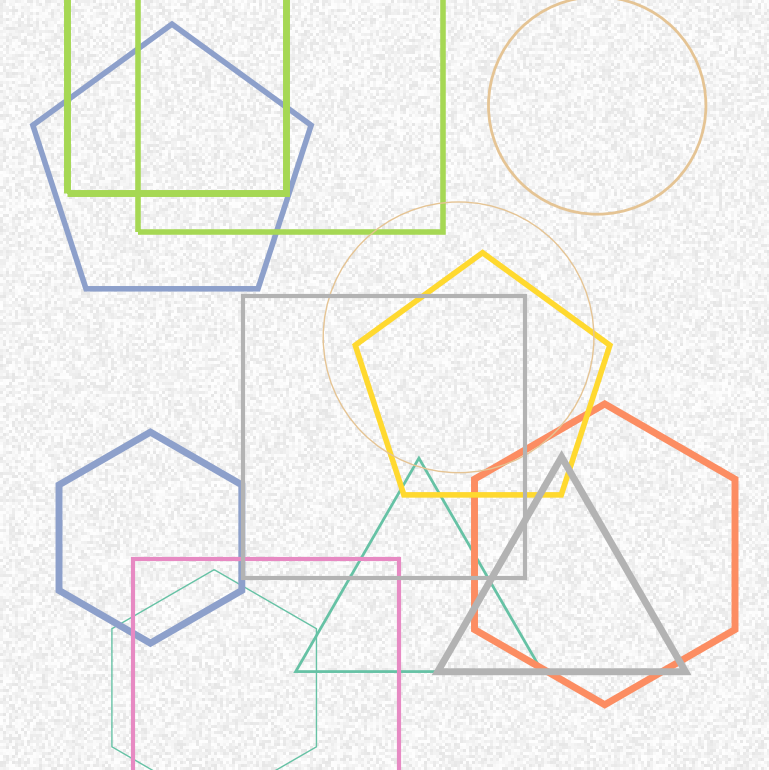[{"shape": "triangle", "thickness": 1, "radius": 0.92, "center": [0.544, 0.22]}, {"shape": "hexagon", "thickness": 0.5, "radius": 0.77, "center": [0.278, 0.107]}, {"shape": "hexagon", "thickness": 2.5, "radius": 0.98, "center": [0.785, 0.28]}, {"shape": "hexagon", "thickness": 2.5, "radius": 0.69, "center": [0.195, 0.302]}, {"shape": "pentagon", "thickness": 2, "radius": 0.95, "center": [0.223, 0.779]}, {"shape": "square", "thickness": 1.5, "radius": 0.86, "center": [0.345, 0.101]}, {"shape": "square", "thickness": 2.5, "radius": 0.71, "center": [0.229, 0.891]}, {"shape": "square", "thickness": 2, "radius": 0.99, "center": [0.377, 0.897]}, {"shape": "pentagon", "thickness": 2, "radius": 0.87, "center": [0.627, 0.498]}, {"shape": "circle", "thickness": 0.5, "radius": 0.88, "center": [0.596, 0.562]}, {"shape": "circle", "thickness": 1, "radius": 0.71, "center": [0.776, 0.863]}, {"shape": "triangle", "thickness": 2.5, "radius": 0.93, "center": [0.729, 0.221]}, {"shape": "square", "thickness": 1.5, "radius": 0.91, "center": [0.499, 0.432]}]